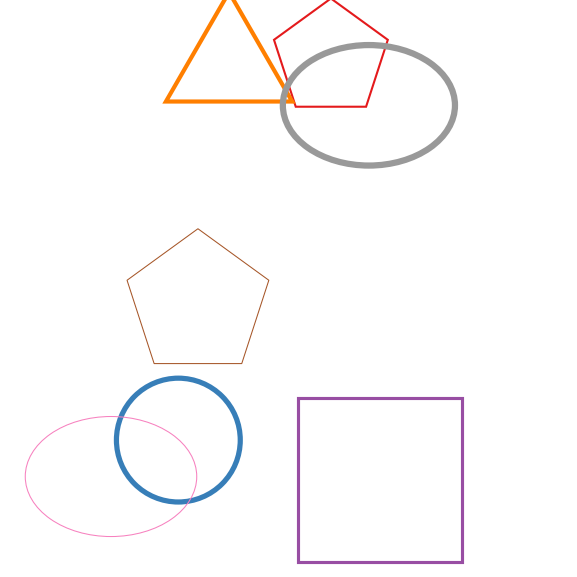[{"shape": "pentagon", "thickness": 1, "radius": 0.52, "center": [0.573, 0.898]}, {"shape": "circle", "thickness": 2.5, "radius": 0.54, "center": [0.309, 0.237]}, {"shape": "square", "thickness": 1.5, "radius": 0.71, "center": [0.657, 0.168]}, {"shape": "triangle", "thickness": 2, "radius": 0.63, "center": [0.397, 0.886]}, {"shape": "pentagon", "thickness": 0.5, "radius": 0.65, "center": [0.343, 0.474]}, {"shape": "oval", "thickness": 0.5, "radius": 0.74, "center": [0.192, 0.174]}, {"shape": "oval", "thickness": 3, "radius": 0.75, "center": [0.639, 0.817]}]